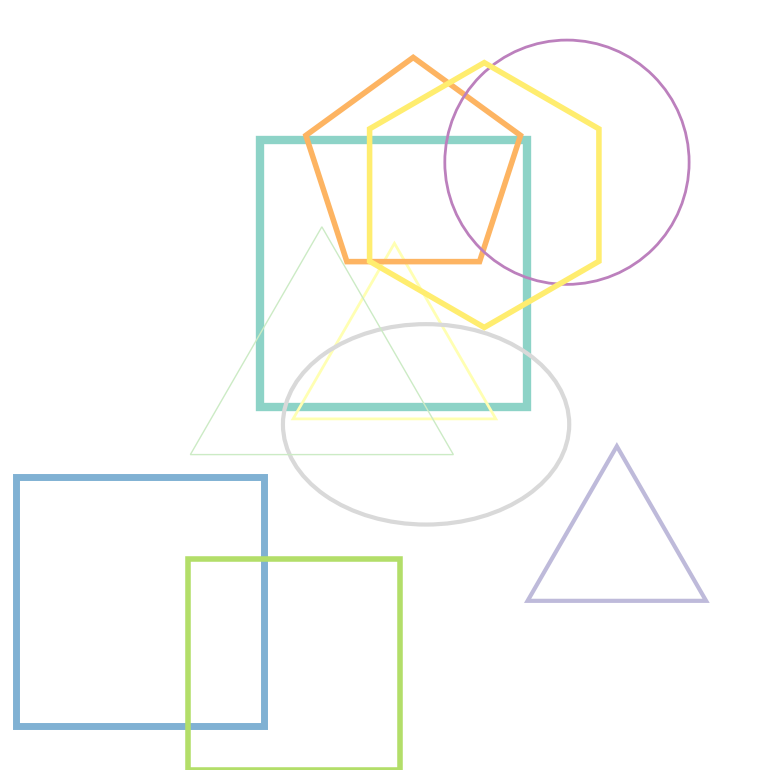[{"shape": "square", "thickness": 3, "radius": 0.87, "center": [0.511, 0.645]}, {"shape": "triangle", "thickness": 1, "radius": 0.76, "center": [0.512, 0.532]}, {"shape": "triangle", "thickness": 1.5, "radius": 0.67, "center": [0.801, 0.287]}, {"shape": "square", "thickness": 2.5, "radius": 0.81, "center": [0.182, 0.219]}, {"shape": "pentagon", "thickness": 2, "radius": 0.73, "center": [0.537, 0.779]}, {"shape": "square", "thickness": 2, "radius": 0.69, "center": [0.382, 0.138]}, {"shape": "oval", "thickness": 1.5, "radius": 0.93, "center": [0.553, 0.449]}, {"shape": "circle", "thickness": 1, "radius": 0.79, "center": [0.736, 0.789]}, {"shape": "triangle", "thickness": 0.5, "radius": 0.99, "center": [0.418, 0.508]}, {"shape": "hexagon", "thickness": 2, "radius": 0.86, "center": [0.629, 0.747]}]